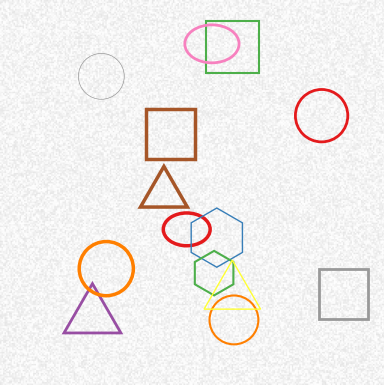[{"shape": "oval", "thickness": 2.5, "radius": 0.3, "center": [0.485, 0.404]}, {"shape": "circle", "thickness": 2, "radius": 0.34, "center": [0.835, 0.7]}, {"shape": "hexagon", "thickness": 1, "radius": 0.38, "center": [0.563, 0.383]}, {"shape": "hexagon", "thickness": 1.5, "radius": 0.29, "center": [0.556, 0.291]}, {"shape": "square", "thickness": 1.5, "radius": 0.34, "center": [0.604, 0.878]}, {"shape": "triangle", "thickness": 2, "radius": 0.43, "center": [0.24, 0.178]}, {"shape": "circle", "thickness": 2.5, "radius": 0.35, "center": [0.276, 0.302]}, {"shape": "circle", "thickness": 1.5, "radius": 0.32, "center": [0.608, 0.169]}, {"shape": "triangle", "thickness": 1, "radius": 0.42, "center": [0.603, 0.239]}, {"shape": "square", "thickness": 2.5, "radius": 0.32, "center": [0.443, 0.652]}, {"shape": "triangle", "thickness": 2.5, "radius": 0.35, "center": [0.426, 0.497]}, {"shape": "oval", "thickness": 2, "radius": 0.35, "center": [0.55, 0.886]}, {"shape": "circle", "thickness": 0.5, "radius": 0.3, "center": [0.263, 0.802]}, {"shape": "square", "thickness": 2, "radius": 0.32, "center": [0.893, 0.237]}]